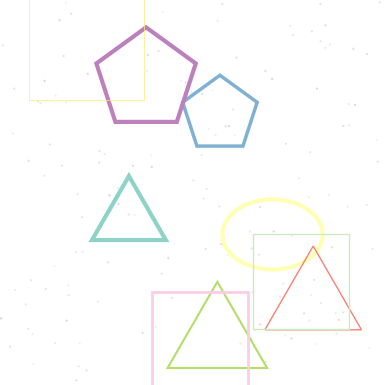[{"shape": "triangle", "thickness": 3, "radius": 0.55, "center": [0.335, 0.432]}, {"shape": "oval", "thickness": 3, "radius": 0.65, "center": [0.708, 0.391]}, {"shape": "triangle", "thickness": 1, "radius": 0.72, "center": [0.813, 0.216]}, {"shape": "pentagon", "thickness": 2.5, "radius": 0.51, "center": [0.571, 0.703]}, {"shape": "triangle", "thickness": 1.5, "radius": 0.75, "center": [0.565, 0.119]}, {"shape": "square", "thickness": 2, "radius": 0.63, "center": [0.519, 0.116]}, {"shape": "pentagon", "thickness": 3, "radius": 0.68, "center": [0.379, 0.793]}, {"shape": "square", "thickness": 1, "radius": 0.62, "center": [0.781, 0.269]}, {"shape": "square", "thickness": 0.5, "radius": 0.74, "center": [0.225, 0.888]}]